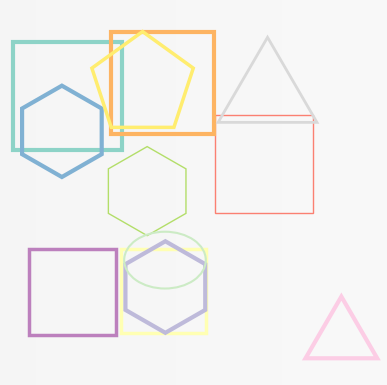[{"shape": "square", "thickness": 3, "radius": 0.71, "center": [0.174, 0.75]}, {"shape": "square", "thickness": 2.5, "radius": 0.55, "center": [0.423, 0.244]}, {"shape": "hexagon", "thickness": 3, "radius": 0.59, "center": [0.427, 0.254]}, {"shape": "square", "thickness": 1, "radius": 0.63, "center": [0.681, 0.575]}, {"shape": "hexagon", "thickness": 3, "radius": 0.59, "center": [0.16, 0.659]}, {"shape": "square", "thickness": 3, "radius": 0.67, "center": [0.42, 0.784]}, {"shape": "hexagon", "thickness": 1, "radius": 0.58, "center": [0.38, 0.504]}, {"shape": "triangle", "thickness": 3, "radius": 0.53, "center": [0.881, 0.123]}, {"shape": "triangle", "thickness": 2, "radius": 0.74, "center": [0.69, 0.756]}, {"shape": "square", "thickness": 2.5, "radius": 0.56, "center": [0.187, 0.242]}, {"shape": "oval", "thickness": 1.5, "radius": 0.53, "center": [0.426, 0.324]}, {"shape": "pentagon", "thickness": 2.5, "radius": 0.69, "center": [0.368, 0.78]}]